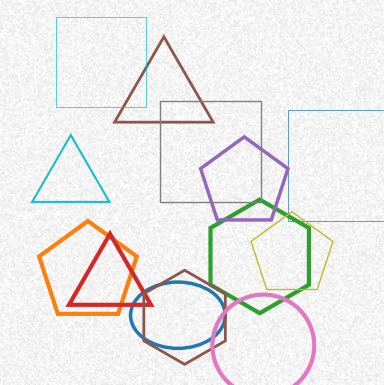[{"shape": "square", "thickness": 0.5, "radius": 0.72, "center": [0.892, 0.569]}, {"shape": "oval", "thickness": 2.5, "radius": 0.61, "center": [0.462, 0.181]}, {"shape": "pentagon", "thickness": 3, "radius": 0.67, "center": [0.228, 0.293]}, {"shape": "hexagon", "thickness": 3, "radius": 0.74, "center": [0.675, 0.334]}, {"shape": "triangle", "thickness": 3, "radius": 0.61, "center": [0.286, 0.27]}, {"shape": "pentagon", "thickness": 2.5, "radius": 0.6, "center": [0.634, 0.525]}, {"shape": "hexagon", "thickness": 2, "radius": 0.61, "center": [0.479, 0.176]}, {"shape": "triangle", "thickness": 2, "radius": 0.74, "center": [0.426, 0.757]}, {"shape": "circle", "thickness": 3, "radius": 0.66, "center": [0.684, 0.103]}, {"shape": "square", "thickness": 1, "radius": 0.65, "center": [0.547, 0.606]}, {"shape": "pentagon", "thickness": 1, "radius": 0.56, "center": [0.758, 0.338]}, {"shape": "square", "thickness": 0.5, "radius": 0.58, "center": [0.262, 0.84]}, {"shape": "triangle", "thickness": 1.5, "radius": 0.58, "center": [0.184, 0.533]}]